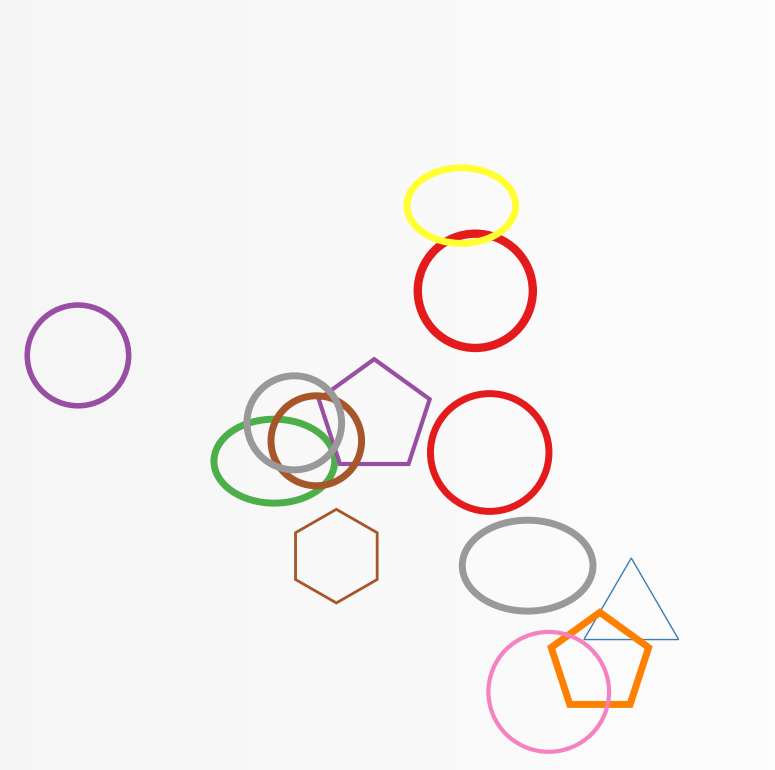[{"shape": "circle", "thickness": 3, "radius": 0.37, "center": [0.613, 0.622]}, {"shape": "circle", "thickness": 2.5, "radius": 0.38, "center": [0.632, 0.412]}, {"shape": "triangle", "thickness": 0.5, "radius": 0.35, "center": [0.815, 0.205]}, {"shape": "oval", "thickness": 2.5, "radius": 0.39, "center": [0.354, 0.401]}, {"shape": "pentagon", "thickness": 1.5, "radius": 0.38, "center": [0.483, 0.458]}, {"shape": "circle", "thickness": 2, "radius": 0.33, "center": [0.101, 0.538]}, {"shape": "pentagon", "thickness": 2.5, "radius": 0.33, "center": [0.774, 0.139]}, {"shape": "oval", "thickness": 2.5, "radius": 0.35, "center": [0.595, 0.733]}, {"shape": "hexagon", "thickness": 1, "radius": 0.3, "center": [0.434, 0.278]}, {"shape": "circle", "thickness": 2.5, "radius": 0.29, "center": [0.408, 0.428]}, {"shape": "circle", "thickness": 1.5, "radius": 0.39, "center": [0.708, 0.101]}, {"shape": "circle", "thickness": 2.5, "radius": 0.31, "center": [0.38, 0.451]}, {"shape": "oval", "thickness": 2.5, "radius": 0.42, "center": [0.681, 0.265]}]